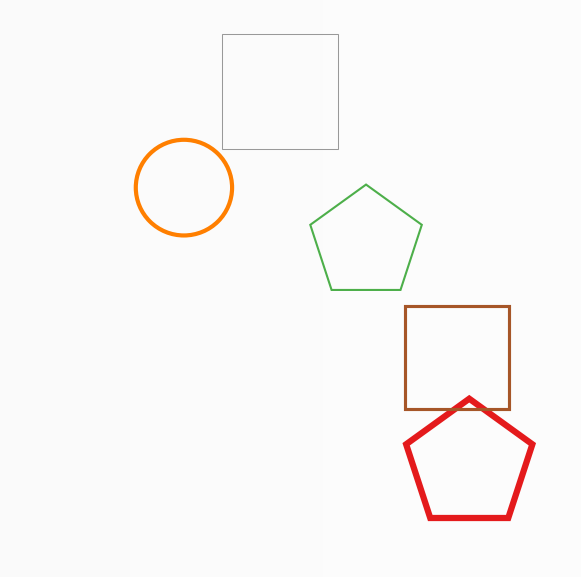[{"shape": "pentagon", "thickness": 3, "radius": 0.57, "center": [0.807, 0.195]}, {"shape": "pentagon", "thickness": 1, "radius": 0.5, "center": [0.63, 0.579]}, {"shape": "circle", "thickness": 2, "radius": 0.41, "center": [0.316, 0.674]}, {"shape": "square", "thickness": 1.5, "radius": 0.45, "center": [0.786, 0.381]}, {"shape": "square", "thickness": 0.5, "radius": 0.5, "center": [0.482, 0.84]}]